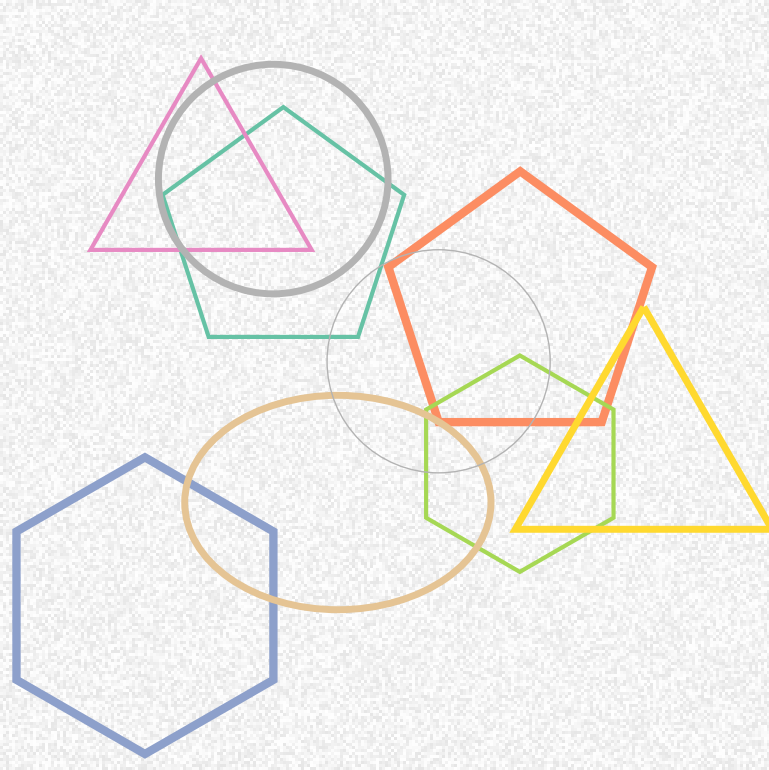[{"shape": "pentagon", "thickness": 1.5, "radius": 0.82, "center": [0.368, 0.696]}, {"shape": "pentagon", "thickness": 3, "radius": 0.9, "center": [0.676, 0.597]}, {"shape": "hexagon", "thickness": 3, "radius": 0.96, "center": [0.188, 0.213]}, {"shape": "triangle", "thickness": 1.5, "radius": 0.83, "center": [0.261, 0.758]}, {"shape": "hexagon", "thickness": 1.5, "radius": 0.7, "center": [0.675, 0.398]}, {"shape": "triangle", "thickness": 2.5, "radius": 0.96, "center": [0.836, 0.409]}, {"shape": "oval", "thickness": 2.5, "radius": 0.99, "center": [0.439, 0.347]}, {"shape": "circle", "thickness": 0.5, "radius": 0.72, "center": [0.57, 0.531]}, {"shape": "circle", "thickness": 2.5, "radius": 0.75, "center": [0.355, 0.767]}]